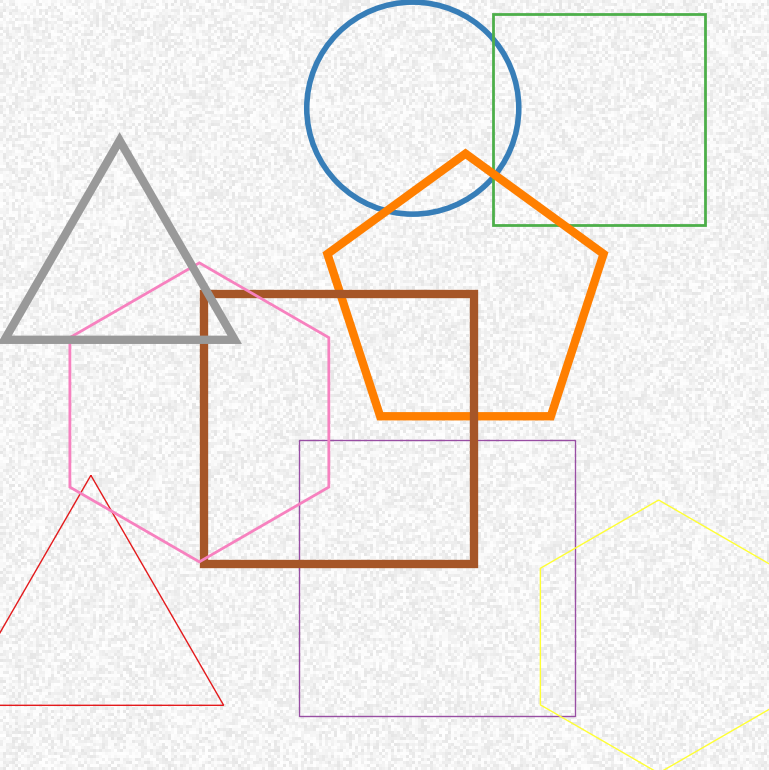[{"shape": "triangle", "thickness": 0.5, "radius": 1.0, "center": [0.118, 0.184]}, {"shape": "circle", "thickness": 2, "radius": 0.69, "center": [0.536, 0.86]}, {"shape": "square", "thickness": 1, "radius": 0.69, "center": [0.778, 0.844]}, {"shape": "square", "thickness": 0.5, "radius": 0.9, "center": [0.567, 0.25]}, {"shape": "pentagon", "thickness": 3, "radius": 0.94, "center": [0.605, 0.612]}, {"shape": "hexagon", "thickness": 0.5, "radius": 0.89, "center": [0.855, 0.173]}, {"shape": "square", "thickness": 3, "radius": 0.88, "center": [0.441, 0.443]}, {"shape": "hexagon", "thickness": 1, "radius": 0.97, "center": [0.259, 0.464]}, {"shape": "triangle", "thickness": 3, "radius": 0.86, "center": [0.155, 0.645]}]